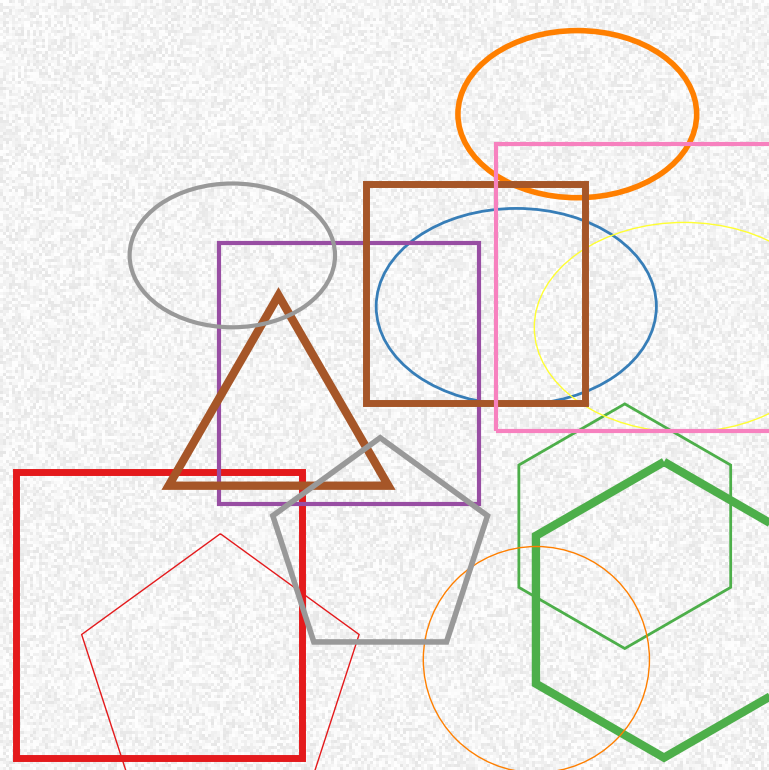[{"shape": "square", "thickness": 2.5, "radius": 0.93, "center": [0.207, 0.202]}, {"shape": "pentagon", "thickness": 0.5, "radius": 0.95, "center": [0.286, 0.117]}, {"shape": "oval", "thickness": 1, "radius": 0.91, "center": [0.67, 0.602]}, {"shape": "hexagon", "thickness": 1, "radius": 0.79, "center": [0.811, 0.317]}, {"shape": "hexagon", "thickness": 3, "radius": 0.96, "center": [0.862, 0.208]}, {"shape": "square", "thickness": 1.5, "radius": 0.85, "center": [0.453, 0.515]}, {"shape": "circle", "thickness": 0.5, "radius": 0.73, "center": [0.697, 0.143]}, {"shape": "oval", "thickness": 2, "radius": 0.78, "center": [0.75, 0.852]}, {"shape": "oval", "thickness": 0.5, "radius": 0.97, "center": [0.888, 0.575]}, {"shape": "triangle", "thickness": 3, "radius": 0.82, "center": [0.362, 0.452]}, {"shape": "square", "thickness": 2.5, "radius": 0.71, "center": [0.618, 0.619]}, {"shape": "square", "thickness": 1.5, "radius": 0.93, "center": [0.83, 0.626]}, {"shape": "oval", "thickness": 1.5, "radius": 0.67, "center": [0.302, 0.668]}, {"shape": "pentagon", "thickness": 2, "radius": 0.73, "center": [0.494, 0.285]}]